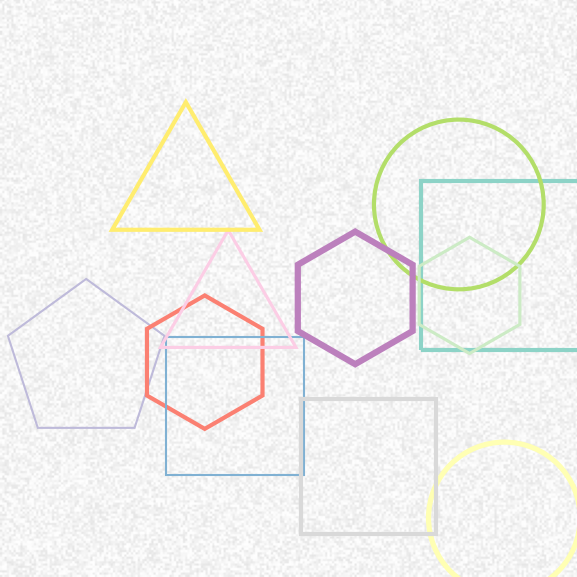[{"shape": "square", "thickness": 2, "radius": 0.73, "center": [0.876, 0.54]}, {"shape": "circle", "thickness": 2.5, "radius": 0.66, "center": [0.873, 0.102]}, {"shape": "pentagon", "thickness": 1, "radius": 0.71, "center": [0.149, 0.374]}, {"shape": "hexagon", "thickness": 2, "radius": 0.58, "center": [0.355, 0.372]}, {"shape": "square", "thickness": 1, "radius": 0.6, "center": [0.407, 0.296]}, {"shape": "circle", "thickness": 2, "radius": 0.73, "center": [0.795, 0.645]}, {"shape": "triangle", "thickness": 1.5, "radius": 0.68, "center": [0.395, 0.465]}, {"shape": "square", "thickness": 2, "radius": 0.58, "center": [0.638, 0.192]}, {"shape": "hexagon", "thickness": 3, "radius": 0.57, "center": [0.615, 0.483]}, {"shape": "hexagon", "thickness": 1.5, "radius": 0.5, "center": [0.813, 0.488]}, {"shape": "triangle", "thickness": 2, "radius": 0.74, "center": [0.322, 0.675]}]